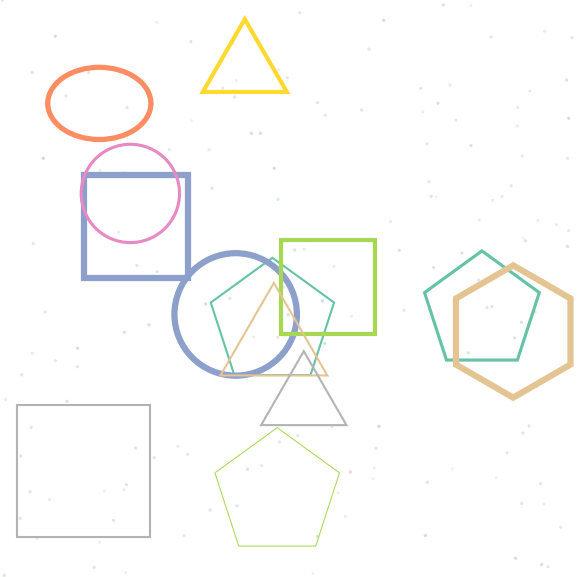[{"shape": "pentagon", "thickness": 1, "radius": 0.56, "center": [0.472, 0.441]}, {"shape": "pentagon", "thickness": 1.5, "radius": 0.52, "center": [0.835, 0.46]}, {"shape": "oval", "thickness": 2.5, "radius": 0.45, "center": [0.172, 0.82]}, {"shape": "square", "thickness": 3, "radius": 0.45, "center": [0.236, 0.607]}, {"shape": "circle", "thickness": 3, "radius": 0.53, "center": [0.408, 0.455]}, {"shape": "circle", "thickness": 1.5, "radius": 0.43, "center": [0.226, 0.664]}, {"shape": "square", "thickness": 2, "radius": 0.41, "center": [0.567, 0.502]}, {"shape": "pentagon", "thickness": 0.5, "radius": 0.57, "center": [0.48, 0.145]}, {"shape": "triangle", "thickness": 2, "radius": 0.42, "center": [0.424, 0.882]}, {"shape": "triangle", "thickness": 1, "radius": 0.53, "center": [0.474, 0.402]}, {"shape": "hexagon", "thickness": 3, "radius": 0.57, "center": [0.889, 0.425]}, {"shape": "triangle", "thickness": 1, "radius": 0.43, "center": [0.526, 0.306]}, {"shape": "square", "thickness": 1, "radius": 0.58, "center": [0.145, 0.183]}]